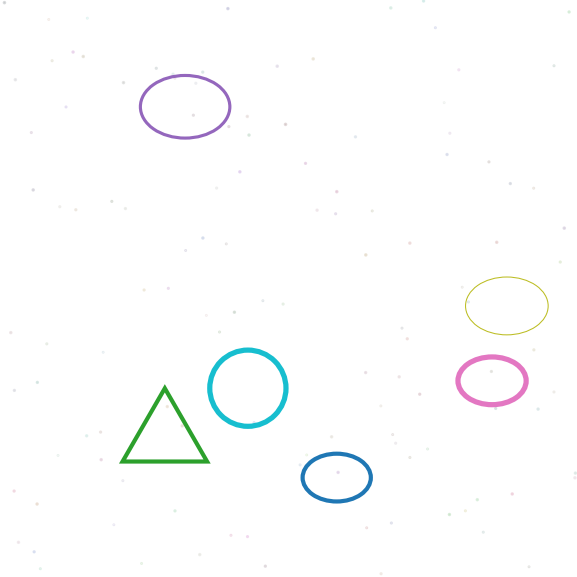[{"shape": "oval", "thickness": 2, "radius": 0.3, "center": [0.583, 0.172]}, {"shape": "triangle", "thickness": 2, "radius": 0.42, "center": [0.285, 0.242]}, {"shape": "oval", "thickness": 1.5, "radius": 0.39, "center": [0.321, 0.814]}, {"shape": "oval", "thickness": 2.5, "radius": 0.3, "center": [0.852, 0.34]}, {"shape": "oval", "thickness": 0.5, "radius": 0.36, "center": [0.878, 0.469]}, {"shape": "circle", "thickness": 2.5, "radius": 0.33, "center": [0.429, 0.327]}]